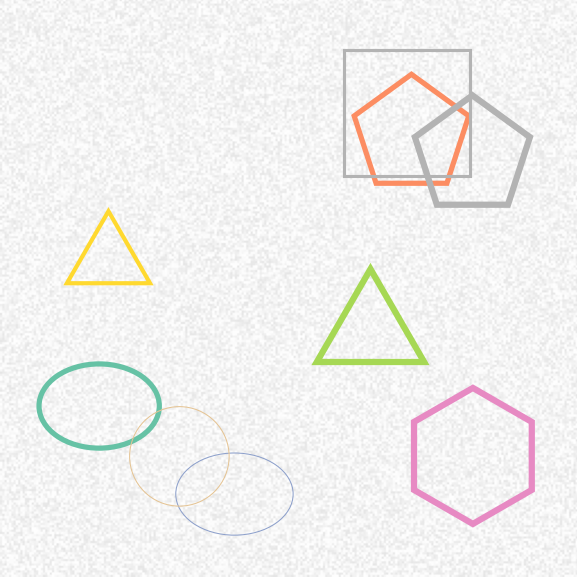[{"shape": "oval", "thickness": 2.5, "radius": 0.52, "center": [0.172, 0.296]}, {"shape": "pentagon", "thickness": 2.5, "radius": 0.52, "center": [0.712, 0.766]}, {"shape": "oval", "thickness": 0.5, "radius": 0.51, "center": [0.406, 0.144]}, {"shape": "hexagon", "thickness": 3, "radius": 0.59, "center": [0.819, 0.21]}, {"shape": "triangle", "thickness": 3, "radius": 0.54, "center": [0.642, 0.426]}, {"shape": "triangle", "thickness": 2, "radius": 0.42, "center": [0.188, 0.55]}, {"shape": "circle", "thickness": 0.5, "radius": 0.43, "center": [0.311, 0.209]}, {"shape": "pentagon", "thickness": 3, "radius": 0.52, "center": [0.818, 0.729]}, {"shape": "square", "thickness": 1.5, "radius": 0.54, "center": [0.705, 0.804]}]